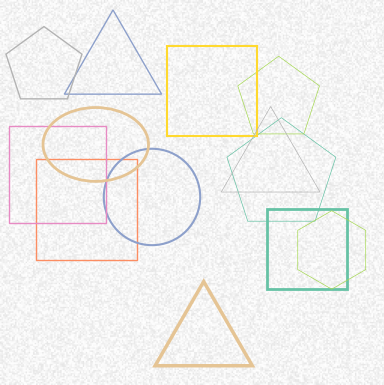[{"shape": "pentagon", "thickness": 0.5, "radius": 0.74, "center": [0.731, 0.546]}, {"shape": "square", "thickness": 2, "radius": 0.52, "center": [0.798, 0.353]}, {"shape": "square", "thickness": 1, "radius": 0.66, "center": [0.225, 0.457]}, {"shape": "triangle", "thickness": 1, "radius": 0.73, "center": [0.293, 0.828]}, {"shape": "circle", "thickness": 1.5, "radius": 0.63, "center": [0.395, 0.488]}, {"shape": "square", "thickness": 1, "radius": 0.63, "center": [0.15, 0.547]}, {"shape": "hexagon", "thickness": 0.5, "radius": 0.51, "center": [0.862, 0.351]}, {"shape": "pentagon", "thickness": 0.5, "radius": 0.56, "center": [0.724, 0.742]}, {"shape": "square", "thickness": 1.5, "radius": 0.58, "center": [0.55, 0.764]}, {"shape": "oval", "thickness": 2, "radius": 0.69, "center": [0.249, 0.625]}, {"shape": "triangle", "thickness": 2.5, "radius": 0.73, "center": [0.529, 0.123]}, {"shape": "pentagon", "thickness": 1, "radius": 0.52, "center": [0.114, 0.827]}, {"shape": "triangle", "thickness": 0.5, "radius": 0.74, "center": [0.703, 0.575]}]